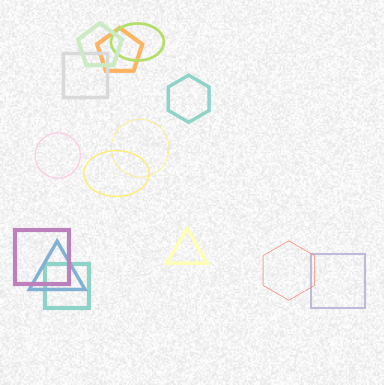[{"shape": "hexagon", "thickness": 2.5, "radius": 0.31, "center": [0.49, 0.744]}, {"shape": "square", "thickness": 3, "radius": 0.29, "center": [0.175, 0.258]}, {"shape": "triangle", "thickness": 2.5, "radius": 0.3, "center": [0.486, 0.347]}, {"shape": "square", "thickness": 1.5, "radius": 0.35, "center": [0.877, 0.27]}, {"shape": "hexagon", "thickness": 0.5, "radius": 0.39, "center": [0.75, 0.297]}, {"shape": "triangle", "thickness": 2.5, "radius": 0.42, "center": [0.148, 0.29]}, {"shape": "pentagon", "thickness": 3, "radius": 0.31, "center": [0.311, 0.866]}, {"shape": "oval", "thickness": 2, "radius": 0.34, "center": [0.357, 0.891]}, {"shape": "circle", "thickness": 1, "radius": 0.29, "center": [0.15, 0.596]}, {"shape": "square", "thickness": 2.5, "radius": 0.29, "center": [0.222, 0.805]}, {"shape": "square", "thickness": 3, "radius": 0.35, "center": [0.109, 0.332]}, {"shape": "pentagon", "thickness": 3, "radius": 0.3, "center": [0.259, 0.879]}, {"shape": "circle", "thickness": 0.5, "radius": 0.38, "center": [0.364, 0.615]}, {"shape": "oval", "thickness": 1, "radius": 0.42, "center": [0.303, 0.549]}]